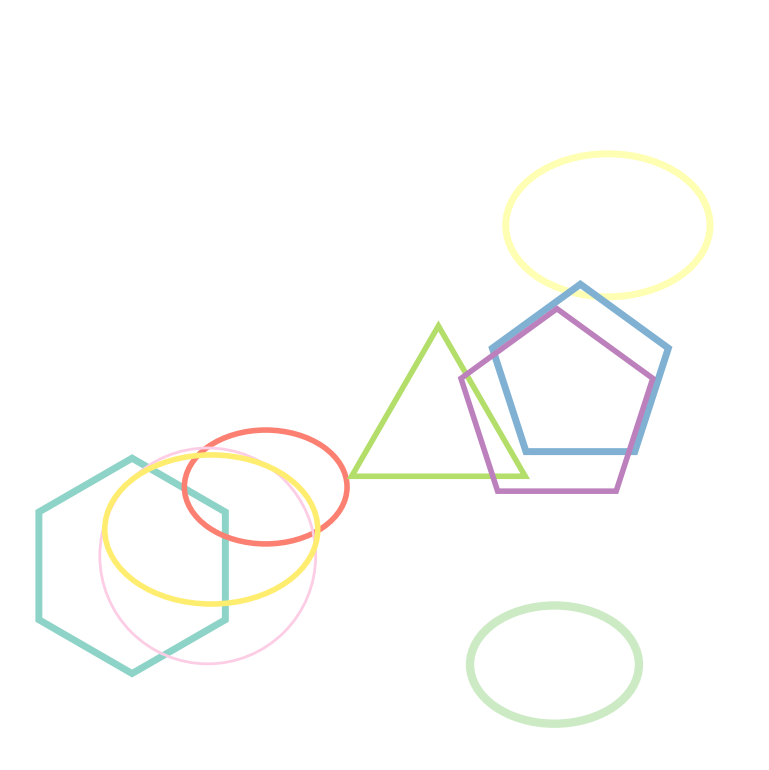[{"shape": "hexagon", "thickness": 2.5, "radius": 0.7, "center": [0.172, 0.265]}, {"shape": "oval", "thickness": 2.5, "radius": 0.66, "center": [0.789, 0.707]}, {"shape": "oval", "thickness": 2, "radius": 0.53, "center": [0.345, 0.368]}, {"shape": "pentagon", "thickness": 2.5, "radius": 0.6, "center": [0.754, 0.511]}, {"shape": "triangle", "thickness": 2, "radius": 0.65, "center": [0.569, 0.447]}, {"shape": "circle", "thickness": 1, "radius": 0.7, "center": [0.27, 0.278]}, {"shape": "pentagon", "thickness": 2, "radius": 0.65, "center": [0.723, 0.468]}, {"shape": "oval", "thickness": 3, "radius": 0.55, "center": [0.72, 0.137]}, {"shape": "oval", "thickness": 2, "radius": 0.69, "center": [0.274, 0.312]}]